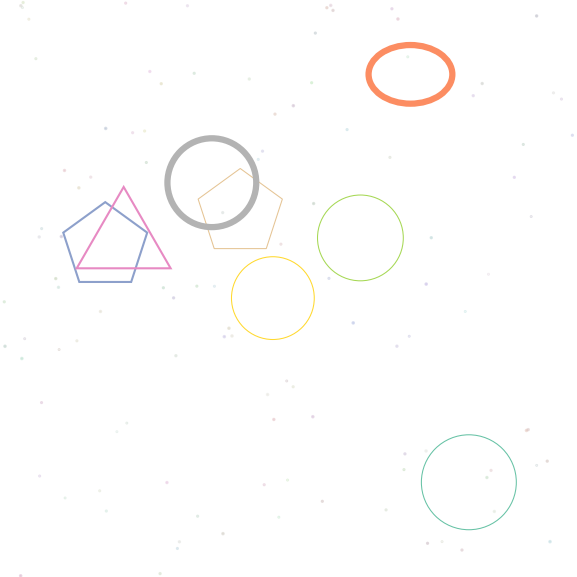[{"shape": "circle", "thickness": 0.5, "radius": 0.41, "center": [0.812, 0.164]}, {"shape": "oval", "thickness": 3, "radius": 0.36, "center": [0.711, 0.87]}, {"shape": "pentagon", "thickness": 1, "radius": 0.38, "center": [0.182, 0.573]}, {"shape": "triangle", "thickness": 1, "radius": 0.47, "center": [0.214, 0.581]}, {"shape": "circle", "thickness": 0.5, "radius": 0.37, "center": [0.624, 0.587]}, {"shape": "circle", "thickness": 0.5, "radius": 0.36, "center": [0.473, 0.483]}, {"shape": "pentagon", "thickness": 0.5, "radius": 0.38, "center": [0.416, 0.631]}, {"shape": "circle", "thickness": 3, "radius": 0.38, "center": [0.367, 0.683]}]